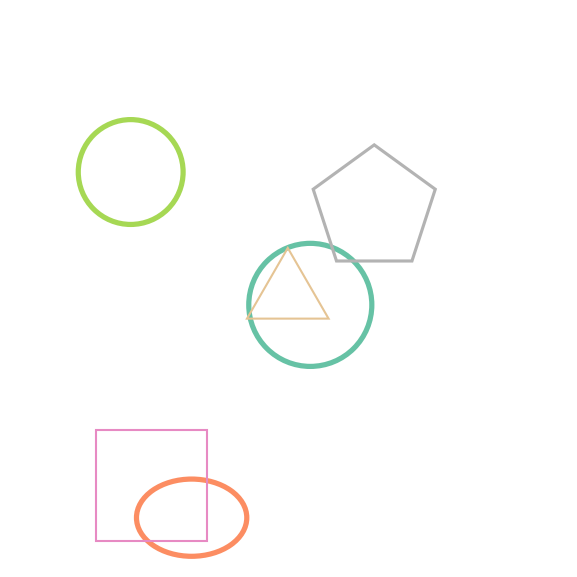[{"shape": "circle", "thickness": 2.5, "radius": 0.53, "center": [0.537, 0.471]}, {"shape": "oval", "thickness": 2.5, "radius": 0.48, "center": [0.332, 0.103]}, {"shape": "square", "thickness": 1, "radius": 0.48, "center": [0.262, 0.159]}, {"shape": "circle", "thickness": 2.5, "radius": 0.45, "center": [0.226, 0.701]}, {"shape": "triangle", "thickness": 1, "radius": 0.41, "center": [0.498, 0.488]}, {"shape": "pentagon", "thickness": 1.5, "radius": 0.56, "center": [0.648, 0.637]}]